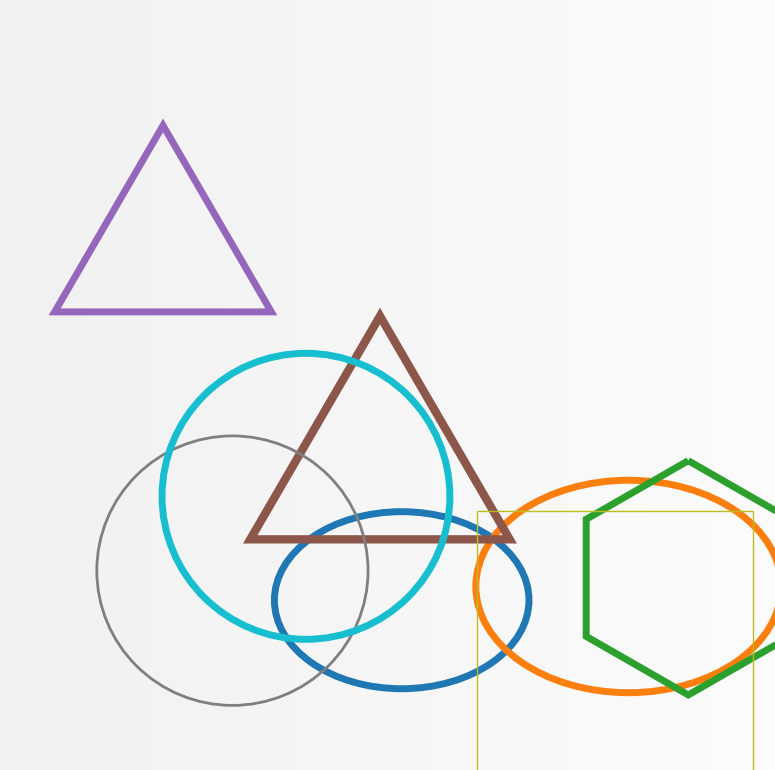[{"shape": "oval", "thickness": 2.5, "radius": 0.82, "center": [0.518, 0.221]}, {"shape": "oval", "thickness": 2.5, "radius": 0.99, "center": [0.811, 0.238]}, {"shape": "hexagon", "thickness": 2.5, "radius": 0.76, "center": [0.888, 0.25]}, {"shape": "triangle", "thickness": 2.5, "radius": 0.81, "center": [0.21, 0.676]}, {"shape": "triangle", "thickness": 3, "radius": 0.97, "center": [0.49, 0.396]}, {"shape": "circle", "thickness": 1, "radius": 0.87, "center": [0.3, 0.259]}, {"shape": "square", "thickness": 0.5, "radius": 0.89, "center": [0.794, 0.158]}, {"shape": "circle", "thickness": 2.5, "radius": 0.93, "center": [0.395, 0.355]}]